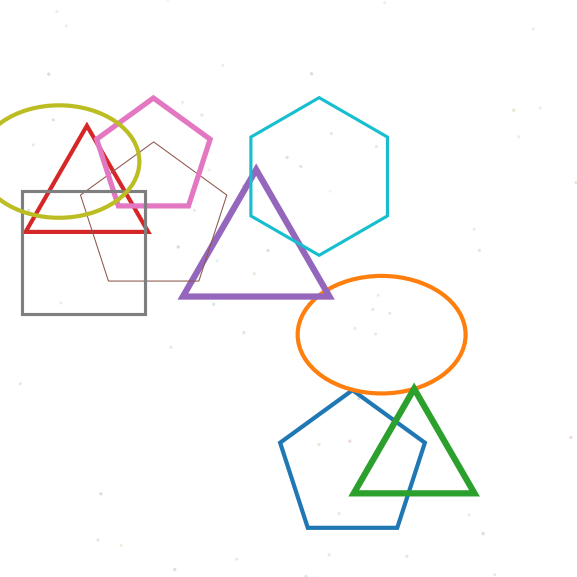[{"shape": "pentagon", "thickness": 2, "radius": 0.66, "center": [0.61, 0.192]}, {"shape": "oval", "thickness": 2, "radius": 0.73, "center": [0.661, 0.42]}, {"shape": "triangle", "thickness": 3, "radius": 0.6, "center": [0.717, 0.205]}, {"shape": "triangle", "thickness": 2, "radius": 0.61, "center": [0.15, 0.659]}, {"shape": "triangle", "thickness": 3, "radius": 0.73, "center": [0.444, 0.559]}, {"shape": "pentagon", "thickness": 0.5, "radius": 0.67, "center": [0.266, 0.62]}, {"shape": "pentagon", "thickness": 2.5, "radius": 0.52, "center": [0.266, 0.726]}, {"shape": "square", "thickness": 1.5, "radius": 0.53, "center": [0.145, 0.562]}, {"shape": "oval", "thickness": 2, "radius": 0.7, "center": [0.102, 0.719]}, {"shape": "hexagon", "thickness": 1.5, "radius": 0.68, "center": [0.553, 0.694]}]